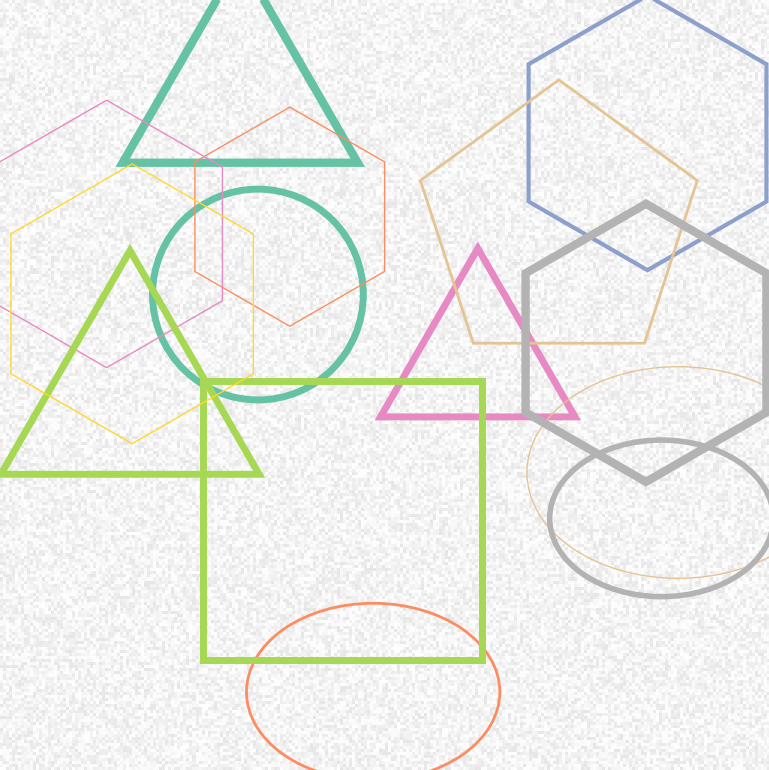[{"shape": "triangle", "thickness": 3, "radius": 0.88, "center": [0.312, 0.877]}, {"shape": "circle", "thickness": 2.5, "radius": 0.68, "center": [0.335, 0.617]}, {"shape": "oval", "thickness": 1, "radius": 0.82, "center": [0.485, 0.101]}, {"shape": "hexagon", "thickness": 0.5, "radius": 0.71, "center": [0.376, 0.719]}, {"shape": "hexagon", "thickness": 1.5, "radius": 0.89, "center": [0.841, 0.827]}, {"shape": "hexagon", "thickness": 0.5, "radius": 0.87, "center": [0.138, 0.696]}, {"shape": "triangle", "thickness": 2.5, "radius": 0.73, "center": [0.621, 0.532]}, {"shape": "square", "thickness": 2.5, "radius": 0.91, "center": [0.445, 0.324]}, {"shape": "triangle", "thickness": 2.5, "radius": 0.97, "center": [0.169, 0.481]}, {"shape": "hexagon", "thickness": 0.5, "radius": 0.91, "center": [0.172, 0.605]}, {"shape": "pentagon", "thickness": 1, "radius": 0.95, "center": [0.726, 0.707]}, {"shape": "oval", "thickness": 0.5, "radius": 0.98, "center": [0.881, 0.386]}, {"shape": "oval", "thickness": 2, "radius": 0.73, "center": [0.859, 0.327]}, {"shape": "hexagon", "thickness": 3, "radius": 0.9, "center": [0.839, 0.555]}]